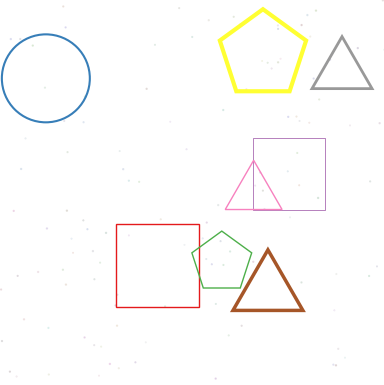[{"shape": "square", "thickness": 1, "radius": 0.54, "center": [0.408, 0.311]}, {"shape": "circle", "thickness": 1.5, "radius": 0.57, "center": [0.119, 0.797]}, {"shape": "pentagon", "thickness": 1, "radius": 0.41, "center": [0.576, 0.318]}, {"shape": "square", "thickness": 0.5, "radius": 0.47, "center": [0.751, 0.548]}, {"shape": "pentagon", "thickness": 3, "radius": 0.59, "center": [0.683, 0.858]}, {"shape": "triangle", "thickness": 2.5, "radius": 0.52, "center": [0.696, 0.246]}, {"shape": "triangle", "thickness": 1, "radius": 0.43, "center": [0.659, 0.498]}, {"shape": "triangle", "thickness": 2, "radius": 0.45, "center": [0.888, 0.815]}]